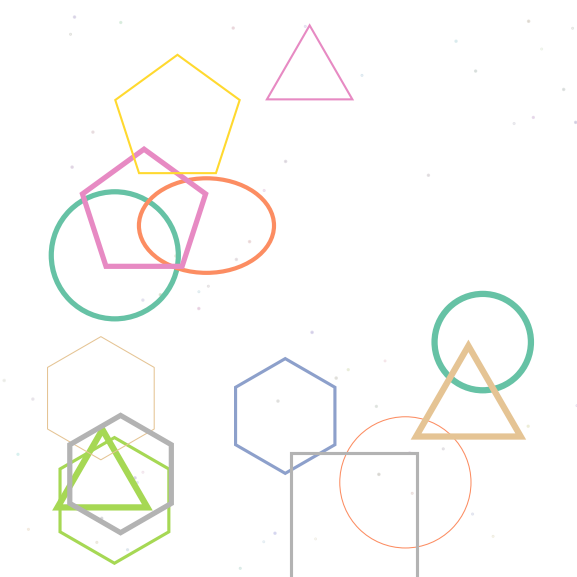[{"shape": "circle", "thickness": 2.5, "radius": 0.55, "center": [0.199, 0.557]}, {"shape": "circle", "thickness": 3, "radius": 0.42, "center": [0.836, 0.407]}, {"shape": "circle", "thickness": 0.5, "radius": 0.57, "center": [0.702, 0.164]}, {"shape": "oval", "thickness": 2, "radius": 0.58, "center": [0.358, 0.609]}, {"shape": "hexagon", "thickness": 1.5, "radius": 0.5, "center": [0.494, 0.279]}, {"shape": "pentagon", "thickness": 2.5, "radius": 0.56, "center": [0.249, 0.629]}, {"shape": "triangle", "thickness": 1, "radius": 0.43, "center": [0.536, 0.87]}, {"shape": "hexagon", "thickness": 1.5, "radius": 0.54, "center": [0.198, 0.133]}, {"shape": "triangle", "thickness": 3, "radius": 0.45, "center": [0.177, 0.165]}, {"shape": "pentagon", "thickness": 1, "radius": 0.57, "center": [0.307, 0.791]}, {"shape": "hexagon", "thickness": 0.5, "radius": 0.53, "center": [0.175, 0.31]}, {"shape": "triangle", "thickness": 3, "radius": 0.52, "center": [0.811, 0.296]}, {"shape": "hexagon", "thickness": 2.5, "radius": 0.51, "center": [0.209, 0.178]}, {"shape": "square", "thickness": 1.5, "radius": 0.55, "center": [0.613, 0.105]}]